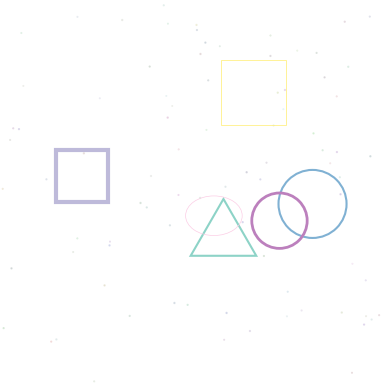[{"shape": "triangle", "thickness": 1.5, "radius": 0.49, "center": [0.58, 0.385]}, {"shape": "square", "thickness": 3, "radius": 0.34, "center": [0.213, 0.542]}, {"shape": "circle", "thickness": 1.5, "radius": 0.44, "center": [0.812, 0.47]}, {"shape": "oval", "thickness": 0.5, "radius": 0.37, "center": [0.556, 0.44]}, {"shape": "circle", "thickness": 2, "radius": 0.36, "center": [0.726, 0.427]}, {"shape": "square", "thickness": 0.5, "radius": 0.43, "center": [0.658, 0.76]}]